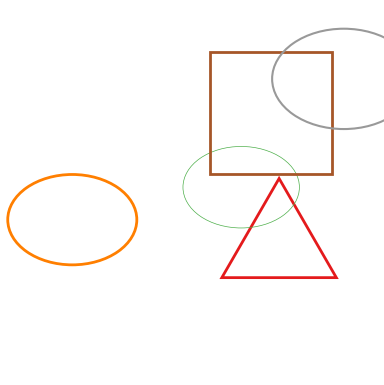[{"shape": "triangle", "thickness": 2, "radius": 0.86, "center": [0.725, 0.365]}, {"shape": "oval", "thickness": 0.5, "radius": 0.76, "center": [0.626, 0.514]}, {"shape": "oval", "thickness": 2, "radius": 0.84, "center": [0.188, 0.429]}, {"shape": "square", "thickness": 2, "radius": 0.79, "center": [0.703, 0.707]}, {"shape": "oval", "thickness": 1.5, "radius": 0.93, "center": [0.893, 0.795]}]